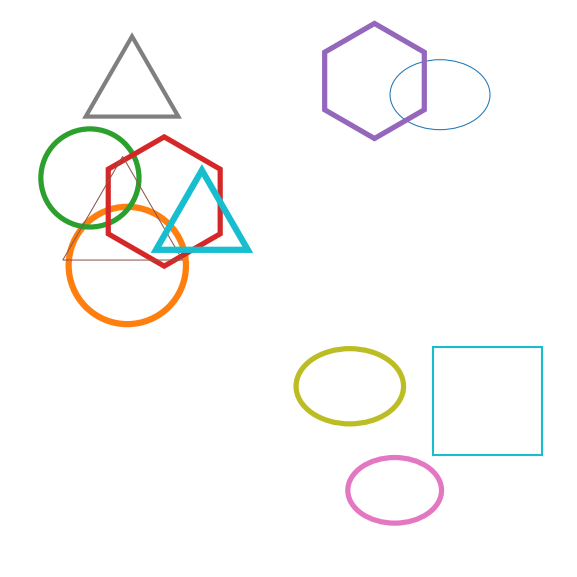[{"shape": "oval", "thickness": 0.5, "radius": 0.43, "center": [0.762, 0.835]}, {"shape": "circle", "thickness": 3, "radius": 0.51, "center": [0.22, 0.539]}, {"shape": "circle", "thickness": 2.5, "radius": 0.42, "center": [0.156, 0.691]}, {"shape": "hexagon", "thickness": 2.5, "radius": 0.56, "center": [0.284, 0.65]}, {"shape": "hexagon", "thickness": 2.5, "radius": 0.5, "center": [0.648, 0.859]}, {"shape": "triangle", "thickness": 0.5, "radius": 0.6, "center": [0.212, 0.609]}, {"shape": "oval", "thickness": 2.5, "radius": 0.41, "center": [0.683, 0.15]}, {"shape": "triangle", "thickness": 2, "radius": 0.46, "center": [0.229, 0.844]}, {"shape": "oval", "thickness": 2.5, "radius": 0.47, "center": [0.606, 0.33]}, {"shape": "square", "thickness": 1, "radius": 0.47, "center": [0.844, 0.305]}, {"shape": "triangle", "thickness": 3, "radius": 0.46, "center": [0.35, 0.612]}]